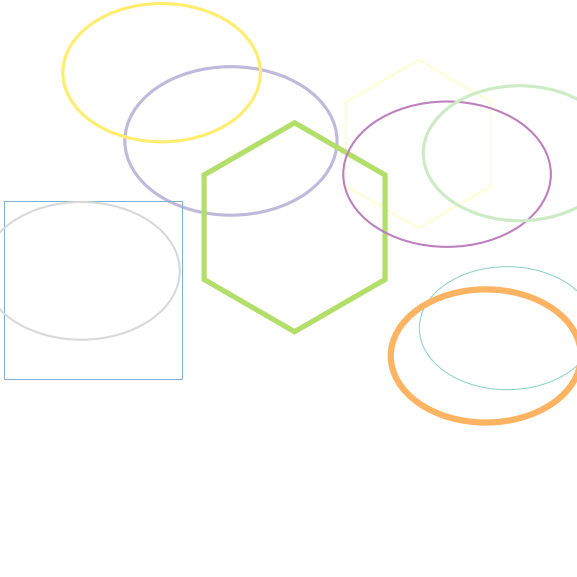[{"shape": "oval", "thickness": 0.5, "radius": 0.76, "center": [0.878, 0.431]}, {"shape": "hexagon", "thickness": 0.5, "radius": 0.73, "center": [0.725, 0.75]}, {"shape": "oval", "thickness": 1.5, "radius": 0.92, "center": [0.4, 0.755]}, {"shape": "square", "thickness": 0.5, "radius": 0.77, "center": [0.161, 0.497]}, {"shape": "oval", "thickness": 3, "radius": 0.82, "center": [0.841, 0.383]}, {"shape": "hexagon", "thickness": 2.5, "radius": 0.9, "center": [0.51, 0.606]}, {"shape": "oval", "thickness": 1, "radius": 0.85, "center": [0.141, 0.53]}, {"shape": "oval", "thickness": 1, "radius": 0.9, "center": [0.774, 0.698]}, {"shape": "oval", "thickness": 1.5, "radius": 0.83, "center": [0.9, 0.734]}, {"shape": "oval", "thickness": 1.5, "radius": 0.86, "center": [0.28, 0.873]}]